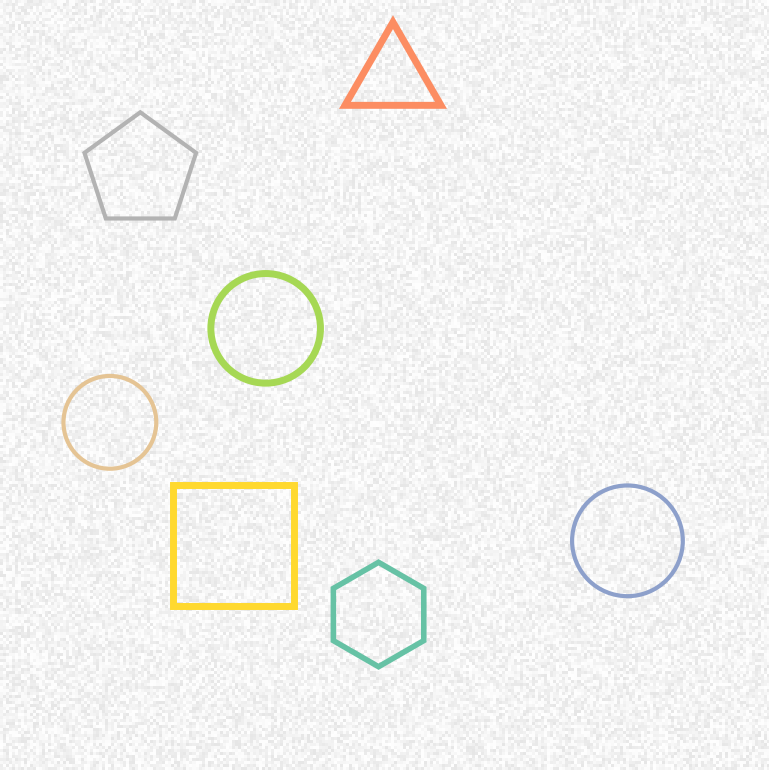[{"shape": "hexagon", "thickness": 2, "radius": 0.34, "center": [0.492, 0.202]}, {"shape": "triangle", "thickness": 2.5, "radius": 0.36, "center": [0.51, 0.899]}, {"shape": "circle", "thickness": 1.5, "radius": 0.36, "center": [0.815, 0.298]}, {"shape": "circle", "thickness": 2.5, "radius": 0.36, "center": [0.345, 0.574]}, {"shape": "square", "thickness": 2.5, "radius": 0.39, "center": [0.303, 0.292]}, {"shape": "circle", "thickness": 1.5, "radius": 0.3, "center": [0.143, 0.452]}, {"shape": "pentagon", "thickness": 1.5, "radius": 0.38, "center": [0.182, 0.778]}]